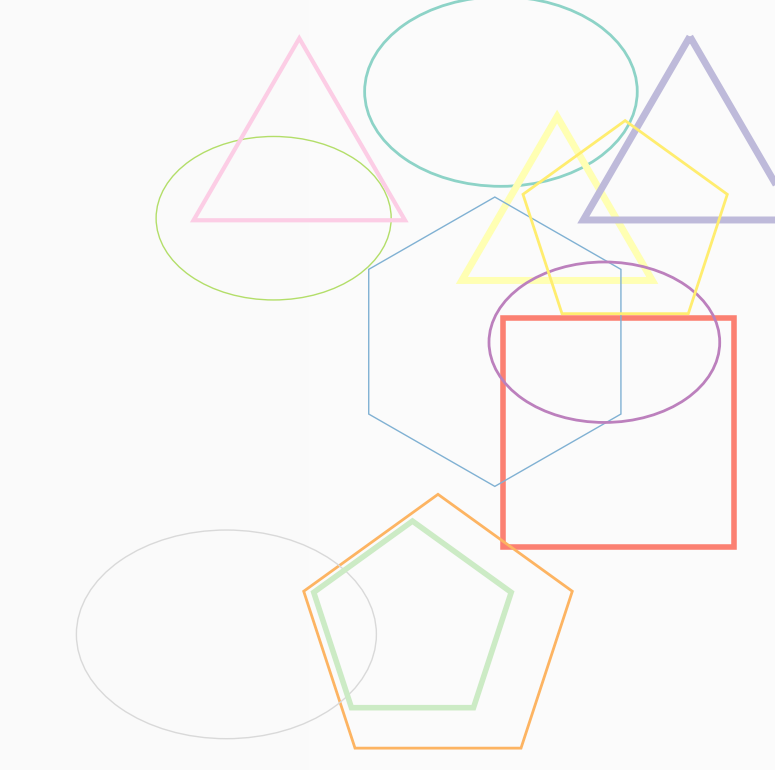[{"shape": "oval", "thickness": 1, "radius": 0.88, "center": [0.646, 0.881]}, {"shape": "triangle", "thickness": 2.5, "radius": 0.71, "center": [0.719, 0.707]}, {"shape": "triangle", "thickness": 2.5, "radius": 0.79, "center": [0.89, 0.794]}, {"shape": "square", "thickness": 2, "radius": 0.75, "center": [0.798, 0.438]}, {"shape": "hexagon", "thickness": 0.5, "radius": 0.94, "center": [0.638, 0.556]}, {"shape": "pentagon", "thickness": 1, "radius": 0.91, "center": [0.565, 0.176]}, {"shape": "oval", "thickness": 0.5, "radius": 0.76, "center": [0.353, 0.717]}, {"shape": "triangle", "thickness": 1.5, "radius": 0.79, "center": [0.386, 0.793]}, {"shape": "oval", "thickness": 0.5, "radius": 0.97, "center": [0.292, 0.176]}, {"shape": "oval", "thickness": 1, "radius": 0.74, "center": [0.78, 0.556]}, {"shape": "pentagon", "thickness": 2, "radius": 0.67, "center": [0.532, 0.189]}, {"shape": "pentagon", "thickness": 1, "radius": 0.69, "center": [0.807, 0.705]}]